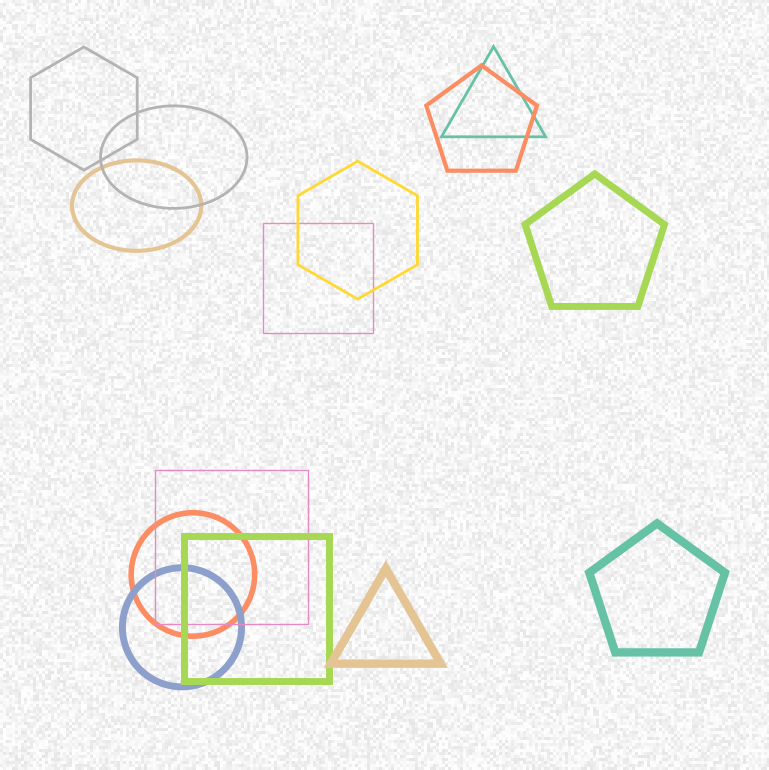[{"shape": "triangle", "thickness": 1, "radius": 0.39, "center": [0.641, 0.861]}, {"shape": "pentagon", "thickness": 3, "radius": 0.46, "center": [0.853, 0.228]}, {"shape": "pentagon", "thickness": 1.5, "radius": 0.38, "center": [0.625, 0.839]}, {"shape": "circle", "thickness": 2, "radius": 0.4, "center": [0.251, 0.254]}, {"shape": "circle", "thickness": 2.5, "radius": 0.39, "center": [0.236, 0.185]}, {"shape": "square", "thickness": 0.5, "radius": 0.36, "center": [0.413, 0.639]}, {"shape": "square", "thickness": 0.5, "radius": 0.5, "center": [0.301, 0.29]}, {"shape": "pentagon", "thickness": 2.5, "radius": 0.48, "center": [0.772, 0.679]}, {"shape": "square", "thickness": 2.5, "radius": 0.47, "center": [0.333, 0.21]}, {"shape": "hexagon", "thickness": 1, "radius": 0.45, "center": [0.465, 0.701]}, {"shape": "oval", "thickness": 1.5, "radius": 0.42, "center": [0.177, 0.733]}, {"shape": "triangle", "thickness": 3, "radius": 0.41, "center": [0.501, 0.179]}, {"shape": "oval", "thickness": 1, "radius": 0.48, "center": [0.226, 0.796]}, {"shape": "hexagon", "thickness": 1, "radius": 0.4, "center": [0.109, 0.859]}]